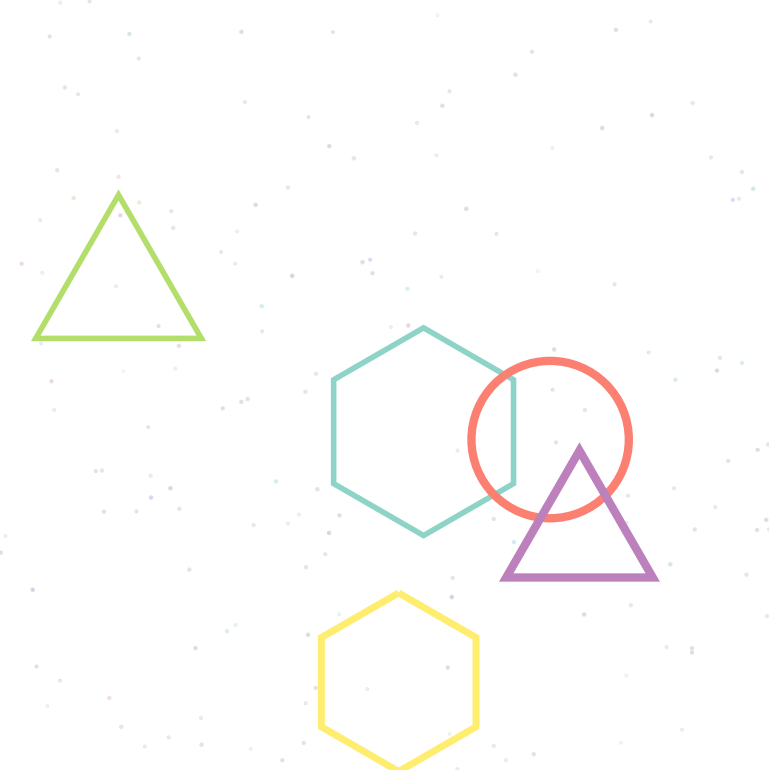[{"shape": "hexagon", "thickness": 2, "radius": 0.67, "center": [0.55, 0.439]}, {"shape": "circle", "thickness": 3, "radius": 0.51, "center": [0.714, 0.429]}, {"shape": "triangle", "thickness": 2, "radius": 0.62, "center": [0.154, 0.623]}, {"shape": "triangle", "thickness": 3, "radius": 0.55, "center": [0.753, 0.305]}, {"shape": "hexagon", "thickness": 2.5, "radius": 0.58, "center": [0.518, 0.114]}]